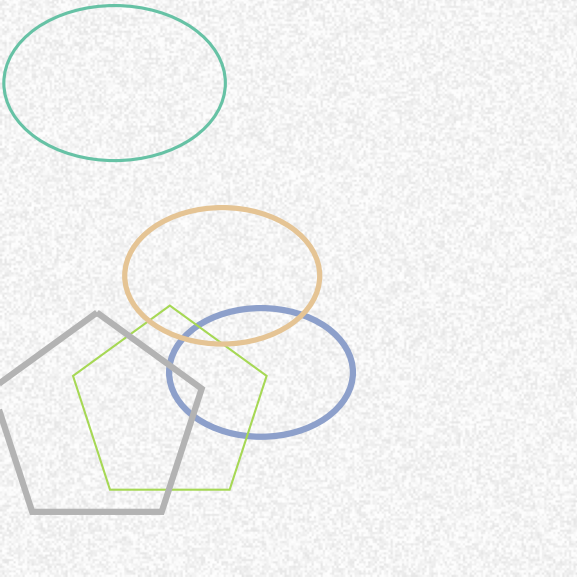[{"shape": "oval", "thickness": 1.5, "radius": 0.96, "center": [0.198, 0.855]}, {"shape": "oval", "thickness": 3, "radius": 0.8, "center": [0.452, 0.354]}, {"shape": "pentagon", "thickness": 1, "radius": 0.88, "center": [0.294, 0.294]}, {"shape": "oval", "thickness": 2.5, "radius": 0.84, "center": [0.385, 0.522]}, {"shape": "pentagon", "thickness": 3, "radius": 0.95, "center": [0.168, 0.267]}]